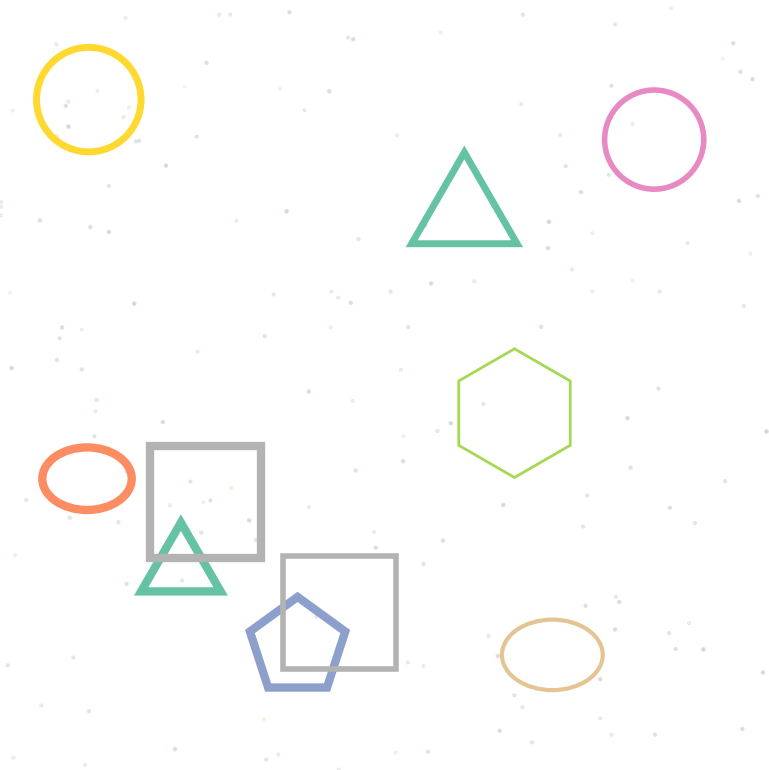[{"shape": "triangle", "thickness": 3, "radius": 0.3, "center": [0.235, 0.262]}, {"shape": "triangle", "thickness": 2.5, "radius": 0.4, "center": [0.603, 0.723]}, {"shape": "oval", "thickness": 3, "radius": 0.29, "center": [0.113, 0.378]}, {"shape": "pentagon", "thickness": 3, "radius": 0.33, "center": [0.386, 0.16]}, {"shape": "circle", "thickness": 2, "radius": 0.32, "center": [0.85, 0.819]}, {"shape": "hexagon", "thickness": 1, "radius": 0.42, "center": [0.668, 0.463]}, {"shape": "circle", "thickness": 2.5, "radius": 0.34, "center": [0.115, 0.871]}, {"shape": "oval", "thickness": 1.5, "radius": 0.33, "center": [0.717, 0.15]}, {"shape": "square", "thickness": 3, "radius": 0.36, "center": [0.267, 0.348]}, {"shape": "square", "thickness": 2, "radius": 0.37, "center": [0.441, 0.205]}]